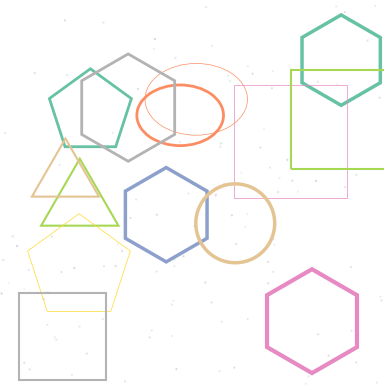[{"shape": "pentagon", "thickness": 2, "radius": 0.56, "center": [0.235, 0.709]}, {"shape": "hexagon", "thickness": 2.5, "radius": 0.59, "center": [0.886, 0.844]}, {"shape": "oval", "thickness": 2, "radius": 0.56, "center": [0.468, 0.701]}, {"shape": "oval", "thickness": 0.5, "radius": 0.67, "center": [0.51, 0.742]}, {"shape": "hexagon", "thickness": 2.5, "radius": 0.61, "center": [0.432, 0.442]}, {"shape": "hexagon", "thickness": 3, "radius": 0.67, "center": [0.81, 0.166]}, {"shape": "square", "thickness": 0.5, "radius": 0.73, "center": [0.755, 0.633]}, {"shape": "triangle", "thickness": 1.5, "radius": 0.58, "center": [0.207, 0.472]}, {"shape": "square", "thickness": 1.5, "radius": 0.65, "center": [0.886, 0.689]}, {"shape": "pentagon", "thickness": 0.5, "radius": 0.7, "center": [0.205, 0.305]}, {"shape": "circle", "thickness": 2.5, "radius": 0.51, "center": [0.611, 0.42]}, {"shape": "triangle", "thickness": 1.5, "radius": 0.5, "center": [0.17, 0.54]}, {"shape": "hexagon", "thickness": 2, "radius": 0.7, "center": [0.333, 0.72]}, {"shape": "square", "thickness": 1.5, "radius": 0.57, "center": [0.162, 0.127]}]